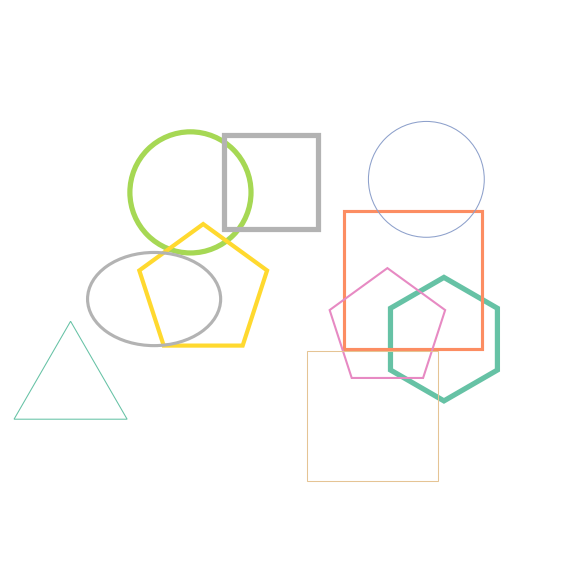[{"shape": "triangle", "thickness": 0.5, "radius": 0.57, "center": [0.122, 0.33]}, {"shape": "hexagon", "thickness": 2.5, "radius": 0.53, "center": [0.769, 0.412]}, {"shape": "square", "thickness": 1.5, "radius": 0.6, "center": [0.715, 0.515]}, {"shape": "circle", "thickness": 0.5, "radius": 0.5, "center": [0.738, 0.689]}, {"shape": "pentagon", "thickness": 1, "radius": 0.53, "center": [0.671, 0.43]}, {"shape": "circle", "thickness": 2.5, "radius": 0.52, "center": [0.33, 0.666]}, {"shape": "pentagon", "thickness": 2, "radius": 0.58, "center": [0.352, 0.495]}, {"shape": "square", "thickness": 0.5, "radius": 0.56, "center": [0.645, 0.278]}, {"shape": "oval", "thickness": 1.5, "radius": 0.58, "center": [0.267, 0.481]}, {"shape": "square", "thickness": 2.5, "radius": 0.41, "center": [0.469, 0.684]}]